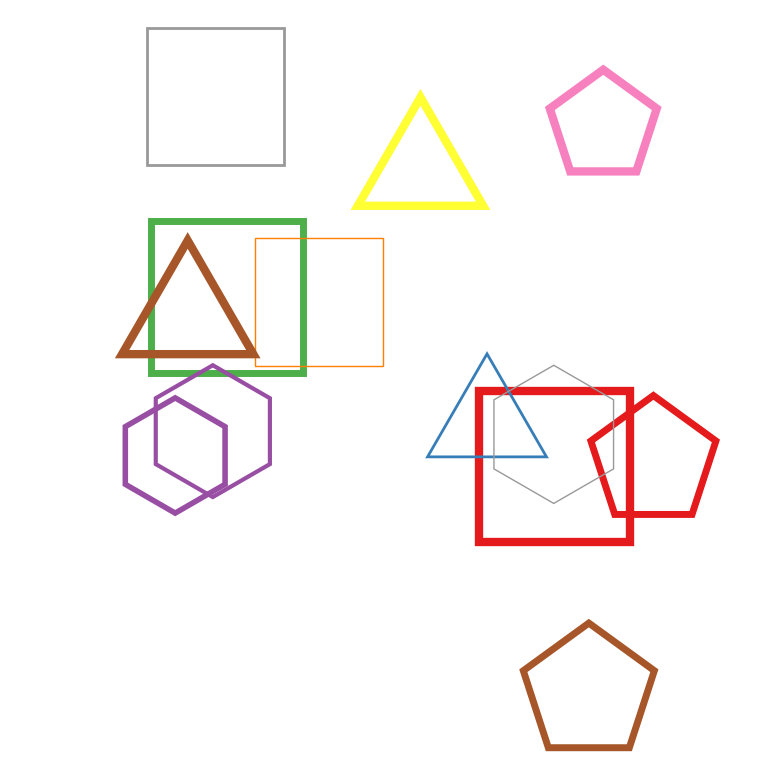[{"shape": "pentagon", "thickness": 2.5, "radius": 0.43, "center": [0.849, 0.401]}, {"shape": "square", "thickness": 3, "radius": 0.49, "center": [0.721, 0.394]}, {"shape": "triangle", "thickness": 1, "radius": 0.45, "center": [0.632, 0.451]}, {"shape": "square", "thickness": 2.5, "radius": 0.49, "center": [0.295, 0.614]}, {"shape": "hexagon", "thickness": 2, "radius": 0.37, "center": [0.228, 0.408]}, {"shape": "hexagon", "thickness": 1.5, "radius": 0.43, "center": [0.276, 0.44]}, {"shape": "square", "thickness": 0.5, "radius": 0.42, "center": [0.414, 0.608]}, {"shape": "triangle", "thickness": 3, "radius": 0.47, "center": [0.546, 0.78]}, {"shape": "triangle", "thickness": 3, "radius": 0.49, "center": [0.244, 0.589]}, {"shape": "pentagon", "thickness": 2.5, "radius": 0.45, "center": [0.765, 0.101]}, {"shape": "pentagon", "thickness": 3, "radius": 0.37, "center": [0.783, 0.836]}, {"shape": "hexagon", "thickness": 0.5, "radius": 0.45, "center": [0.719, 0.436]}, {"shape": "square", "thickness": 1, "radius": 0.44, "center": [0.28, 0.875]}]